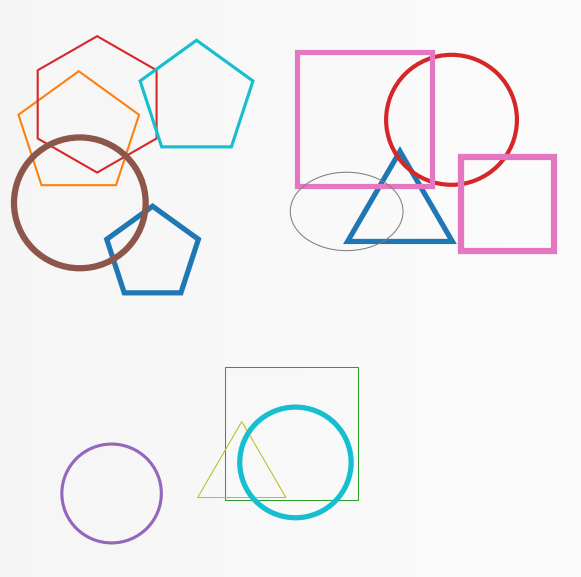[{"shape": "pentagon", "thickness": 2.5, "radius": 0.41, "center": [0.262, 0.559]}, {"shape": "triangle", "thickness": 2.5, "radius": 0.52, "center": [0.688, 0.633]}, {"shape": "pentagon", "thickness": 1, "radius": 0.55, "center": [0.136, 0.767]}, {"shape": "square", "thickness": 0.5, "radius": 0.57, "center": [0.501, 0.248]}, {"shape": "circle", "thickness": 2, "radius": 0.56, "center": [0.777, 0.792]}, {"shape": "hexagon", "thickness": 1, "radius": 0.59, "center": [0.167, 0.818]}, {"shape": "circle", "thickness": 1.5, "radius": 0.43, "center": [0.192, 0.145]}, {"shape": "circle", "thickness": 3, "radius": 0.57, "center": [0.137, 0.648]}, {"shape": "square", "thickness": 3, "radius": 0.4, "center": [0.873, 0.646]}, {"shape": "square", "thickness": 2.5, "radius": 0.58, "center": [0.626, 0.793]}, {"shape": "oval", "thickness": 0.5, "radius": 0.48, "center": [0.596, 0.633]}, {"shape": "triangle", "thickness": 0.5, "radius": 0.44, "center": [0.416, 0.181]}, {"shape": "pentagon", "thickness": 1.5, "radius": 0.51, "center": [0.338, 0.827]}, {"shape": "circle", "thickness": 2.5, "radius": 0.48, "center": [0.508, 0.198]}]